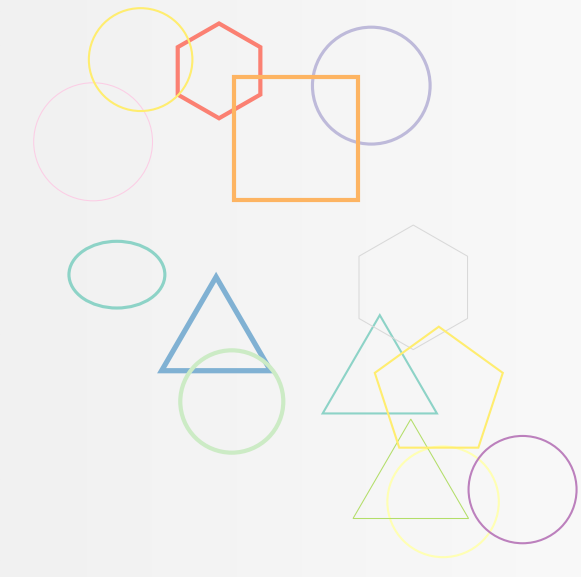[{"shape": "oval", "thickness": 1.5, "radius": 0.41, "center": [0.201, 0.524]}, {"shape": "triangle", "thickness": 1, "radius": 0.57, "center": [0.653, 0.34]}, {"shape": "circle", "thickness": 1, "radius": 0.48, "center": [0.762, 0.13]}, {"shape": "circle", "thickness": 1.5, "radius": 0.51, "center": [0.639, 0.851]}, {"shape": "hexagon", "thickness": 2, "radius": 0.41, "center": [0.377, 0.876]}, {"shape": "triangle", "thickness": 2.5, "radius": 0.54, "center": [0.372, 0.411]}, {"shape": "square", "thickness": 2, "radius": 0.53, "center": [0.51, 0.759]}, {"shape": "triangle", "thickness": 0.5, "radius": 0.57, "center": [0.707, 0.159]}, {"shape": "circle", "thickness": 0.5, "radius": 0.51, "center": [0.16, 0.754]}, {"shape": "hexagon", "thickness": 0.5, "radius": 0.54, "center": [0.711, 0.502]}, {"shape": "circle", "thickness": 1, "radius": 0.46, "center": [0.899, 0.151]}, {"shape": "circle", "thickness": 2, "radius": 0.44, "center": [0.399, 0.304]}, {"shape": "circle", "thickness": 1, "radius": 0.45, "center": [0.242, 0.896]}, {"shape": "pentagon", "thickness": 1, "radius": 0.58, "center": [0.755, 0.318]}]